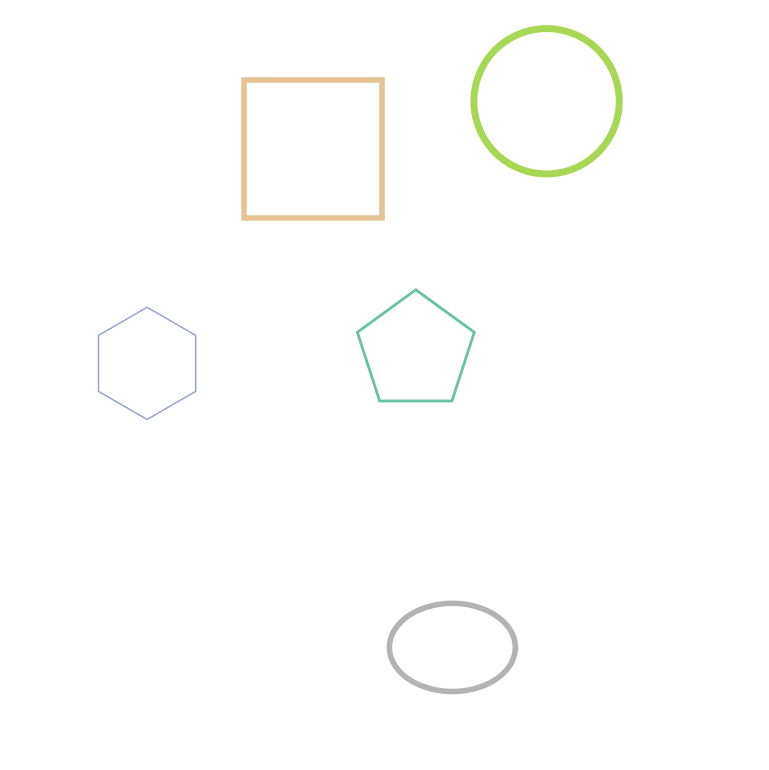[{"shape": "pentagon", "thickness": 1, "radius": 0.4, "center": [0.54, 0.544]}, {"shape": "hexagon", "thickness": 0.5, "radius": 0.36, "center": [0.191, 0.528]}, {"shape": "circle", "thickness": 2.5, "radius": 0.47, "center": [0.71, 0.868]}, {"shape": "square", "thickness": 2, "radius": 0.45, "center": [0.406, 0.806]}, {"shape": "oval", "thickness": 2, "radius": 0.41, "center": [0.588, 0.159]}]